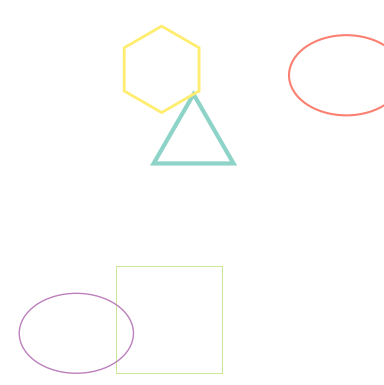[{"shape": "triangle", "thickness": 3, "radius": 0.6, "center": [0.503, 0.635]}, {"shape": "oval", "thickness": 1.5, "radius": 0.74, "center": [0.899, 0.805]}, {"shape": "square", "thickness": 0.5, "radius": 0.69, "center": [0.44, 0.17]}, {"shape": "oval", "thickness": 1, "radius": 0.74, "center": [0.198, 0.134]}, {"shape": "hexagon", "thickness": 2, "radius": 0.56, "center": [0.42, 0.82]}]